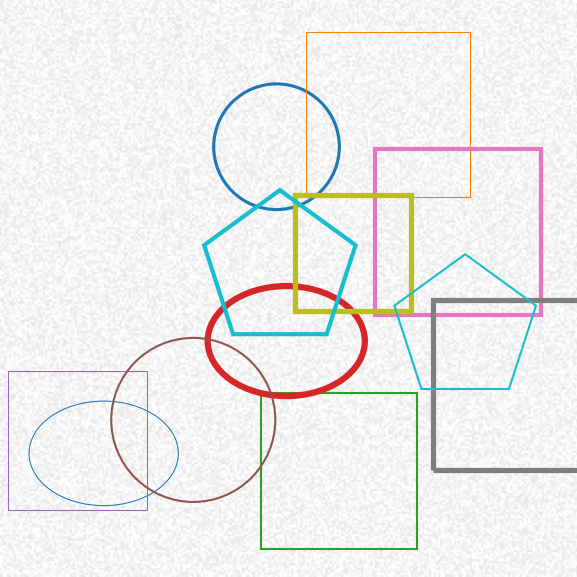[{"shape": "oval", "thickness": 0.5, "radius": 0.65, "center": [0.18, 0.214]}, {"shape": "circle", "thickness": 1.5, "radius": 0.54, "center": [0.479, 0.745]}, {"shape": "square", "thickness": 0.5, "radius": 0.71, "center": [0.672, 0.801]}, {"shape": "square", "thickness": 1, "radius": 0.68, "center": [0.588, 0.184]}, {"shape": "oval", "thickness": 3, "radius": 0.68, "center": [0.496, 0.409]}, {"shape": "square", "thickness": 0.5, "radius": 0.6, "center": [0.134, 0.236]}, {"shape": "circle", "thickness": 1, "radius": 0.71, "center": [0.335, 0.272]}, {"shape": "square", "thickness": 2, "radius": 0.72, "center": [0.793, 0.597]}, {"shape": "square", "thickness": 2.5, "radius": 0.74, "center": [0.896, 0.333]}, {"shape": "square", "thickness": 2.5, "radius": 0.5, "center": [0.612, 0.562]}, {"shape": "pentagon", "thickness": 1, "radius": 0.64, "center": [0.806, 0.43]}, {"shape": "pentagon", "thickness": 2, "radius": 0.69, "center": [0.485, 0.532]}]